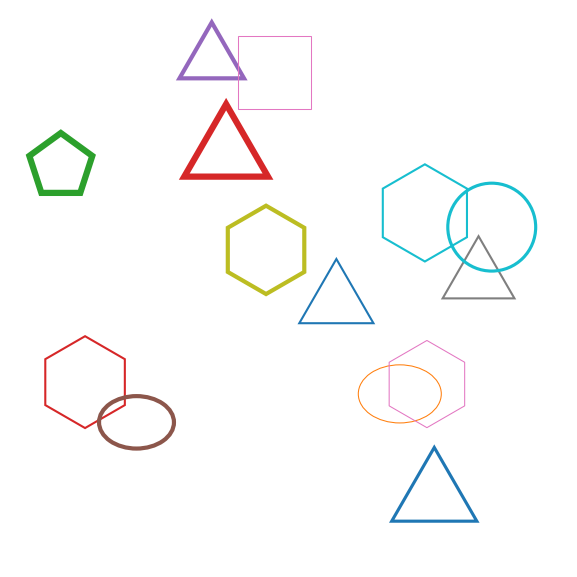[{"shape": "triangle", "thickness": 1.5, "radius": 0.43, "center": [0.752, 0.139]}, {"shape": "triangle", "thickness": 1, "radius": 0.37, "center": [0.582, 0.477]}, {"shape": "oval", "thickness": 0.5, "radius": 0.36, "center": [0.692, 0.317]}, {"shape": "pentagon", "thickness": 3, "radius": 0.29, "center": [0.105, 0.711]}, {"shape": "hexagon", "thickness": 1, "radius": 0.4, "center": [0.147, 0.337]}, {"shape": "triangle", "thickness": 3, "radius": 0.42, "center": [0.392, 0.735]}, {"shape": "triangle", "thickness": 2, "radius": 0.32, "center": [0.367, 0.896]}, {"shape": "oval", "thickness": 2, "radius": 0.32, "center": [0.236, 0.268]}, {"shape": "square", "thickness": 0.5, "radius": 0.32, "center": [0.475, 0.873]}, {"shape": "hexagon", "thickness": 0.5, "radius": 0.38, "center": [0.739, 0.334]}, {"shape": "triangle", "thickness": 1, "radius": 0.36, "center": [0.829, 0.518]}, {"shape": "hexagon", "thickness": 2, "radius": 0.38, "center": [0.461, 0.566]}, {"shape": "circle", "thickness": 1.5, "radius": 0.38, "center": [0.852, 0.606]}, {"shape": "hexagon", "thickness": 1, "radius": 0.42, "center": [0.736, 0.63]}]